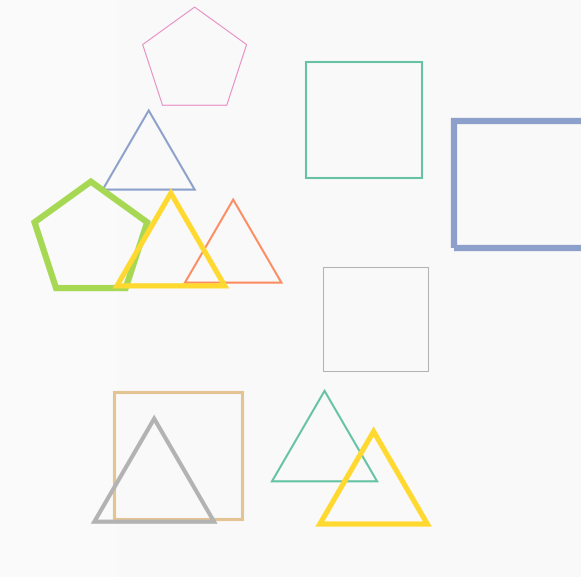[{"shape": "square", "thickness": 1, "radius": 0.5, "center": [0.626, 0.791]}, {"shape": "triangle", "thickness": 1, "radius": 0.52, "center": [0.558, 0.218]}, {"shape": "triangle", "thickness": 1, "radius": 0.48, "center": [0.401, 0.558]}, {"shape": "square", "thickness": 3, "radius": 0.55, "center": [0.892, 0.68]}, {"shape": "triangle", "thickness": 1, "radius": 0.46, "center": [0.256, 0.716]}, {"shape": "pentagon", "thickness": 0.5, "radius": 0.47, "center": [0.335, 0.893]}, {"shape": "pentagon", "thickness": 3, "radius": 0.51, "center": [0.156, 0.583]}, {"shape": "triangle", "thickness": 2.5, "radius": 0.54, "center": [0.294, 0.558]}, {"shape": "triangle", "thickness": 2.5, "radius": 0.53, "center": [0.643, 0.145]}, {"shape": "square", "thickness": 1.5, "radius": 0.55, "center": [0.307, 0.211]}, {"shape": "triangle", "thickness": 2, "radius": 0.59, "center": [0.265, 0.155]}, {"shape": "square", "thickness": 0.5, "radius": 0.45, "center": [0.646, 0.447]}]